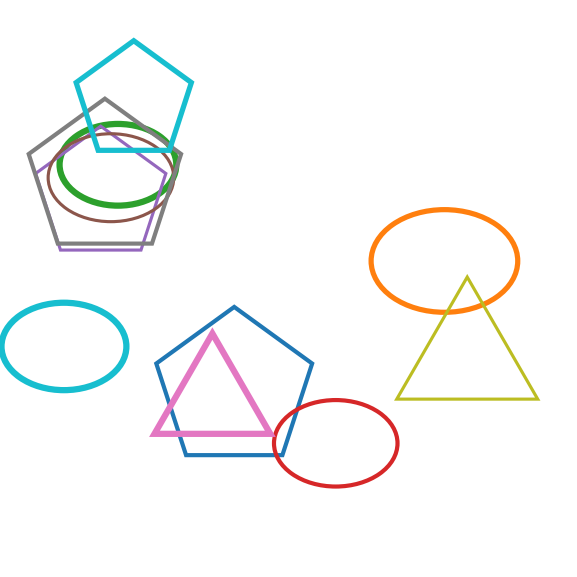[{"shape": "pentagon", "thickness": 2, "radius": 0.71, "center": [0.406, 0.326]}, {"shape": "oval", "thickness": 2.5, "radius": 0.63, "center": [0.77, 0.547]}, {"shape": "oval", "thickness": 3, "radius": 0.51, "center": [0.204, 0.714]}, {"shape": "oval", "thickness": 2, "radius": 0.53, "center": [0.581, 0.232]}, {"shape": "pentagon", "thickness": 1.5, "radius": 0.59, "center": [0.174, 0.662]}, {"shape": "oval", "thickness": 1.5, "radius": 0.54, "center": [0.192, 0.691]}, {"shape": "triangle", "thickness": 3, "radius": 0.58, "center": [0.368, 0.306]}, {"shape": "pentagon", "thickness": 2, "radius": 0.69, "center": [0.182, 0.69]}, {"shape": "triangle", "thickness": 1.5, "radius": 0.7, "center": [0.809, 0.378]}, {"shape": "pentagon", "thickness": 2.5, "radius": 0.52, "center": [0.232, 0.824]}, {"shape": "oval", "thickness": 3, "radius": 0.54, "center": [0.111, 0.399]}]